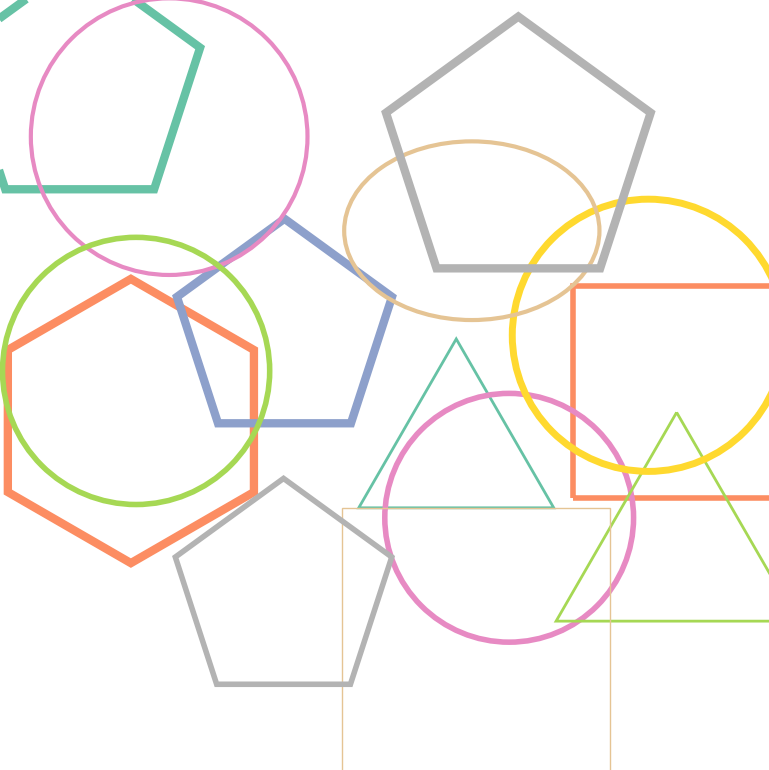[{"shape": "triangle", "thickness": 1, "radius": 0.73, "center": [0.593, 0.414]}, {"shape": "pentagon", "thickness": 3, "radius": 0.82, "center": [0.103, 0.887]}, {"shape": "hexagon", "thickness": 3, "radius": 0.92, "center": [0.17, 0.453]}, {"shape": "square", "thickness": 2, "radius": 0.69, "center": [0.882, 0.491]}, {"shape": "pentagon", "thickness": 3, "radius": 0.73, "center": [0.369, 0.569]}, {"shape": "circle", "thickness": 1.5, "radius": 0.9, "center": [0.22, 0.823]}, {"shape": "circle", "thickness": 2, "radius": 0.81, "center": [0.661, 0.328]}, {"shape": "triangle", "thickness": 1, "radius": 0.9, "center": [0.879, 0.284]}, {"shape": "circle", "thickness": 2, "radius": 0.87, "center": [0.177, 0.518]}, {"shape": "circle", "thickness": 2.5, "radius": 0.88, "center": [0.842, 0.565]}, {"shape": "oval", "thickness": 1.5, "radius": 0.83, "center": [0.613, 0.7]}, {"shape": "square", "thickness": 0.5, "radius": 0.87, "center": [0.618, 0.166]}, {"shape": "pentagon", "thickness": 2, "radius": 0.74, "center": [0.368, 0.231]}, {"shape": "pentagon", "thickness": 3, "radius": 0.9, "center": [0.673, 0.798]}]